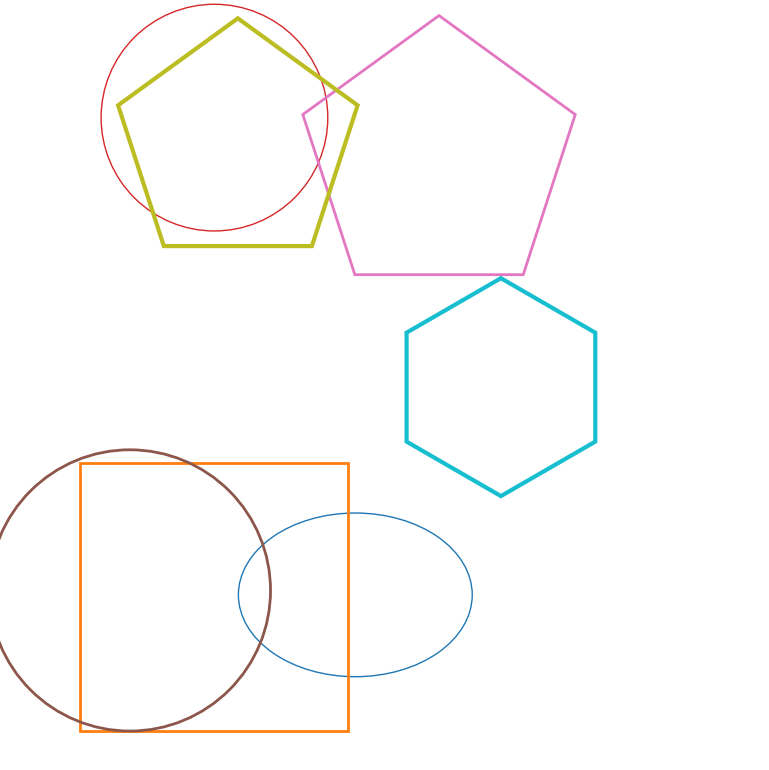[{"shape": "oval", "thickness": 0.5, "radius": 0.76, "center": [0.461, 0.227]}, {"shape": "square", "thickness": 1, "radius": 0.87, "center": [0.278, 0.225]}, {"shape": "circle", "thickness": 0.5, "radius": 0.74, "center": [0.278, 0.847]}, {"shape": "circle", "thickness": 1, "radius": 0.91, "center": [0.169, 0.233]}, {"shape": "pentagon", "thickness": 1, "radius": 0.93, "center": [0.57, 0.794]}, {"shape": "pentagon", "thickness": 1.5, "radius": 0.82, "center": [0.309, 0.813]}, {"shape": "hexagon", "thickness": 1.5, "radius": 0.71, "center": [0.651, 0.497]}]